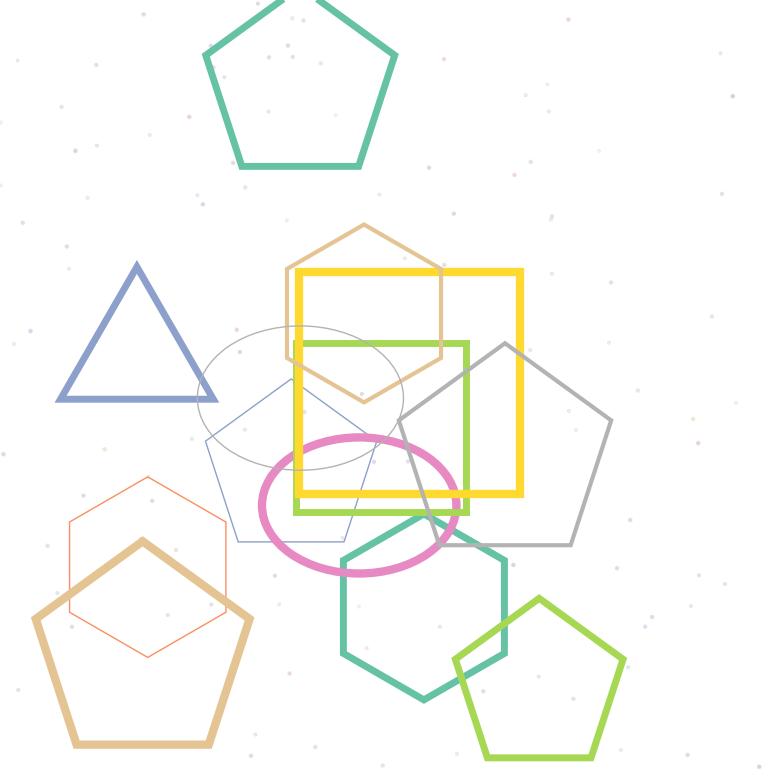[{"shape": "pentagon", "thickness": 2.5, "radius": 0.65, "center": [0.39, 0.888]}, {"shape": "hexagon", "thickness": 2.5, "radius": 0.6, "center": [0.551, 0.212]}, {"shape": "hexagon", "thickness": 0.5, "radius": 0.59, "center": [0.192, 0.263]}, {"shape": "triangle", "thickness": 2.5, "radius": 0.57, "center": [0.178, 0.539]}, {"shape": "pentagon", "thickness": 0.5, "radius": 0.58, "center": [0.378, 0.391]}, {"shape": "oval", "thickness": 3, "radius": 0.63, "center": [0.466, 0.344]}, {"shape": "pentagon", "thickness": 2.5, "radius": 0.57, "center": [0.7, 0.108]}, {"shape": "square", "thickness": 2.5, "radius": 0.55, "center": [0.495, 0.444]}, {"shape": "square", "thickness": 3, "radius": 0.72, "center": [0.532, 0.502]}, {"shape": "pentagon", "thickness": 3, "radius": 0.73, "center": [0.185, 0.151]}, {"shape": "hexagon", "thickness": 1.5, "radius": 0.58, "center": [0.473, 0.593]}, {"shape": "oval", "thickness": 0.5, "radius": 0.67, "center": [0.39, 0.483]}, {"shape": "pentagon", "thickness": 1.5, "radius": 0.72, "center": [0.656, 0.409]}]